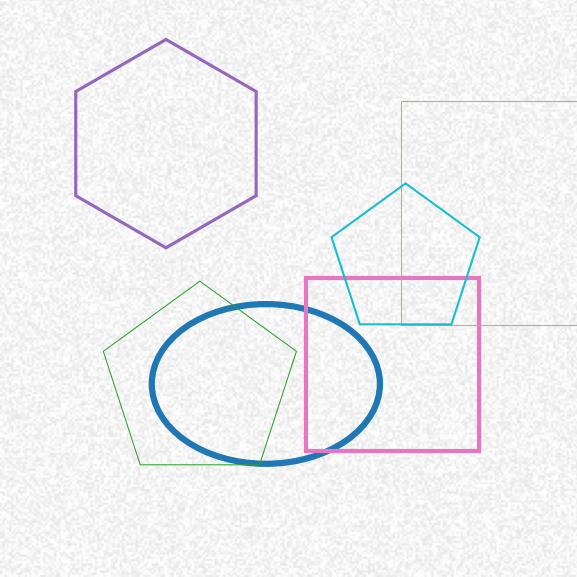[{"shape": "oval", "thickness": 3, "radius": 0.99, "center": [0.46, 0.334]}, {"shape": "pentagon", "thickness": 0.5, "radius": 0.88, "center": [0.346, 0.336]}, {"shape": "hexagon", "thickness": 1.5, "radius": 0.9, "center": [0.287, 0.75]}, {"shape": "square", "thickness": 2, "radius": 0.75, "center": [0.68, 0.368]}, {"shape": "square", "thickness": 0.5, "radius": 0.97, "center": [0.888, 0.63]}, {"shape": "pentagon", "thickness": 1, "radius": 0.67, "center": [0.702, 0.547]}]